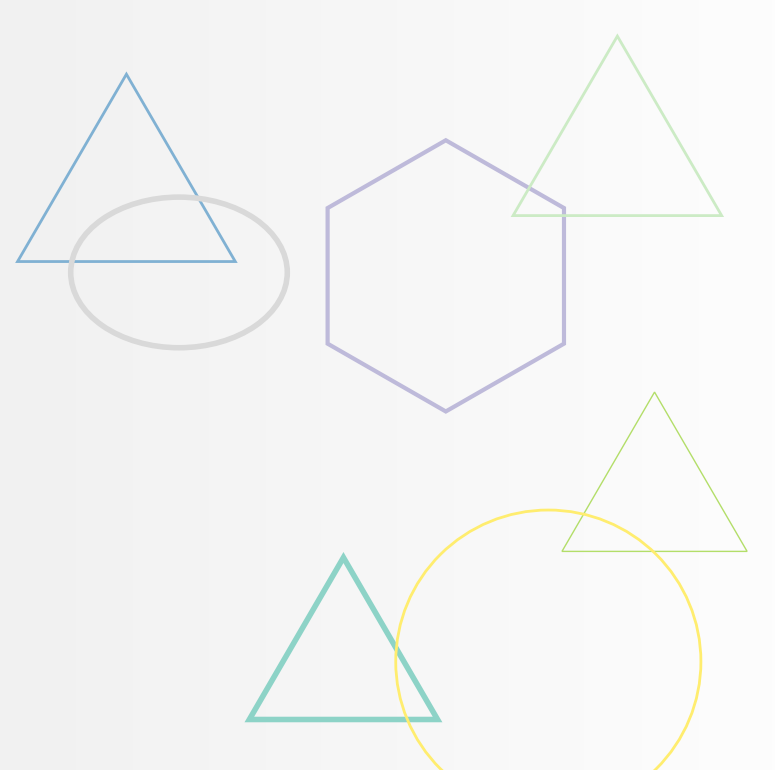[{"shape": "triangle", "thickness": 2, "radius": 0.7, "center": [0.443, 0.136]}, {"shape": "hexagon", "thickness": 1.5, "radius": 0.88, "center": [0.575, 0.642]}, {"shape": "triangle", "thickness": 1, "radius": 0.81, "center": [0.163, 0.741]}, {"shape": "triangle", "thickness": 0.5, "radius": 0.69, "center": [0.845, 0.353]}, {"shape": "oval", "thickness": 2, "radius": 0.7, "center": [0.231, 0.646]}, {"shape": "triangle", "thickness": 1, "radius": 0.78, "center": [0.797, 0.798]}, {"shape": "circle", "thickness": 1, "radius": 0.98, "center": [0.708, 0.141]}]